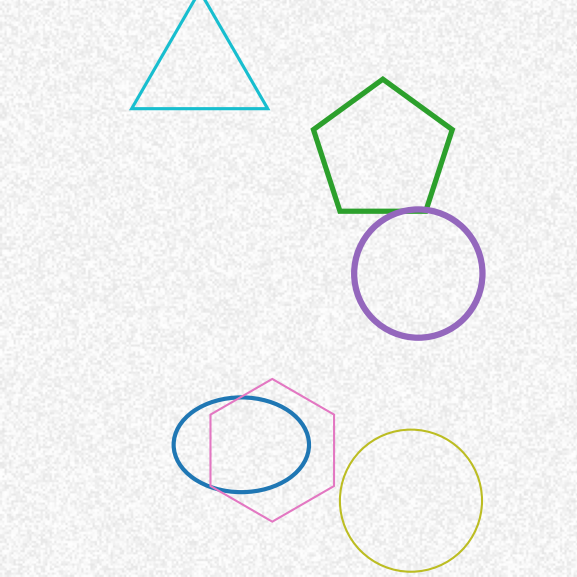[{"shape": "oval", "thickness": 2, "radius": 0.59, "center": [0.418, 0.229]}, {"shape": "pentagon", "thickness": 2.5, "radius": 0.63, "center": [0.663, 0.736]}, {"shape": "circle", "thickness": 3, "radius": 0.56, "center": [0.724, 0.525]}, {"shape": "hexagon", "thickness": 1, "radius": 0.62, "center": [0.471, 0.219]}, {"shape": "circle", "thickness": 1, "radius": 0.62, "center": [0.712, 0.132]}, {"shape": "triangle", "thickness": 1.5, "radius": 0.68, "center": [0.346, 0.879]}]